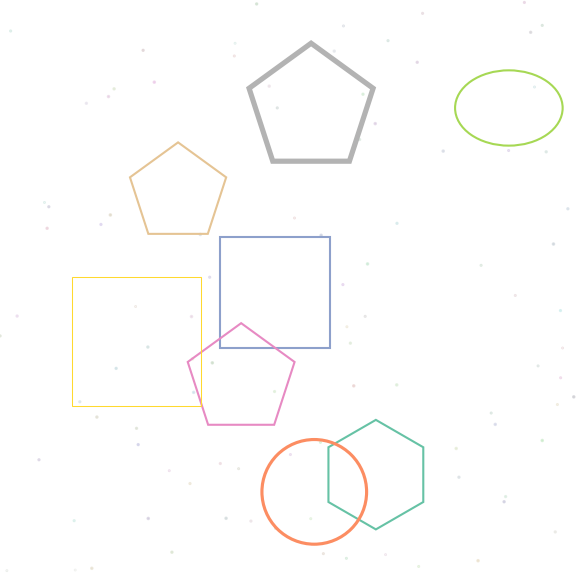[{"shape": "hexagon", "thickness": 1, "radius": 0.47, "center": [0.651, 0.177]}, {"shape": "circle", "thickness": 1.5, "radius": 0.45, "center": [0.544, 0.147]}, {"shape": "square", "thickness": 1, "radius": 0.48, "center": [0.476, 0.492]}, {"shape": "pentagon", "thickness": 1, "radius": 0.49, "center": [0.418, 0.342]}, {"shape": "oval", "thickness": 1, "radius": 0.47, "center": [0.881, 0.812]}, {"shape": "square", "thickness": 0.5, "radius": 0.56, "center": [0.236, 0.408]}, {"shape": "pentagon", "thickness": 1, "radius": 0.44, "center": [0.308, 0.665]}, {"shape": "pentagon", "thickness": 2.5, "radius": 0.56, "center": [0.539, 0.811]}]